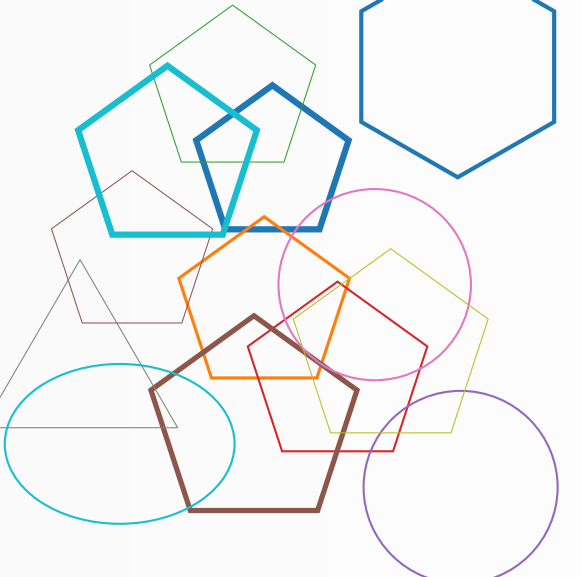[{"shape": "hexagon", "thickness": 2, "radius": 0.96, "center": [0.787, 0.884]}, {"shape": "pentagon", "thickness": 3, "radius": 0.69, "center": [0.469, 0.714]}, {"shape": "pentagon", "thickness": 1.5, "radius": 0.77, "center": [0.454, 0.47]}, {"shape": "pentagon", "thickness": 0.5, "radius": 0.75, "center": [0.4, 0.84]}, {"shape": "pentagon", "thickness": 1, "radius": 0.81, "center": [0.581, 0.349]}, {"shape": "circle", "thickness": 1, "radius": 0.83, "center": [0.792, 0.155]}, {"shape": "pentagon", "thickness": 0.5, "radius": 0.73, "center": [0.227, 0.558]}, {"shape": "pentagon", "thickness": 2.5, "radius": 0.93, "center": [0.437, 0.266]}, {"shape": "circle", "thickness": 1, "radius": 0.83, "center": [0.645, 0.506]}, {"shape": "triangle", "thickness": 0.5, "radius": 0.97, "center": [0.138, 0.355]}, {"shape": "pentagon", "thickness": 0.5, "radius": 0.88, "center": [0.672, 0.392]}, {"shape": "oval", "thickness": 1, "radius": 0.99, "center": [0.206, 0.23]}, {"shape": "pentagon", "thickness": 3, "radius": 0.81, "center": [0.288, 0.724]}]